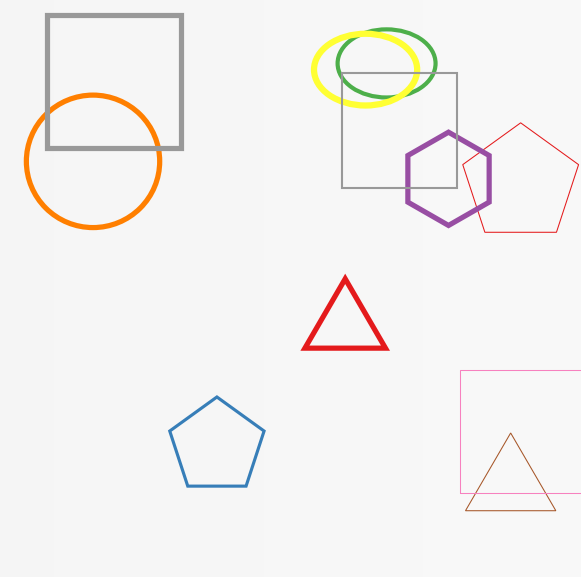[{"shape": "pentagon", "thickness": 0.5, "radius": 0.52, "center": [0.896, 0.682]}, {"shape": "triangle", "thickness": 2.5, "radius": 0.4, "center": [0.594, 0.436]}, {"shape": "pentagon", "thickness": 1.5, "radius": 0.43, "center": [0.373, 0.226]}, {"shape": "oval", "thickness": 2, "radius": 0.42, "center": [0.665, 0.889]}, {"shape": "hexagon", "thickness": 2.5, "radius": 0.4, "center": [0.772, 0.689]}, {"shape": "circle", "thickness": 2.5, "radius": 0.57, "center": [0.16, 0.72]}, {"shape": "oval", "thickness": 3, "radius": 0.44, "center": [0.629, 0.879]}, {"shape": "triangle", "thickness": 0.5, "radius": 0.45, "center": [0.879, 0.16]}, {"shape": "square", "thickness": 0.5, "radius": 0.53, "center": [0.898, 0.252]}, {"shape": "square", "thickness": 2.5, "radius": 0.58, "center": [0.196, 0.858]}, {"shape": "square", "thickness": 1, "radius": 0.5, "center": [0.688, 0.773]}]